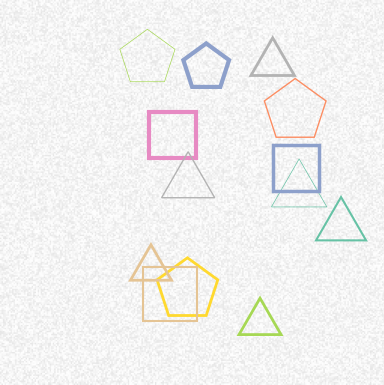[{"shape": "triangle", "thickness": 1.5, "radius": 0.38, "center": [0.886, 0.413]}, {"shape": "triangle", "thickness": 0.5, "radius": 0.42, "center": [0.777, 0.504]}, {"shape": "pentagon", "thickness": 1, "radius": 0.42, "center": [0.767, 0.712]}, {"shape": "pentagon", "thickness": 3, "radius": 0.31, "center": [0.536, 0.825]}, {"shape": "square", "thickness": 2.5, "radius": 0.3, "center": [0.769, 0.563]}, {"shape": "square", "thickness": 3, "radius": 0.3, "center": [0.448, 0.649]}, {"shape": "triangle", "thickness": 2, "radius": 0.32, "center": [0.675, 0.162]}, {"shape": "pentagon", "thickness": 0.5, "radius": 0.38, "center": [0.383, 0.849]}, {"shape": "pentagon", "thickness": 2, "radius": 0.41, "center": [0.487, 0.248]}, {"shape": "triangle", "thickness": 2, "radius": 0.31, "center": [0.392, 0.303]}, {"shape": "square", "thickness": 1.5, "radius": 0.35, "center": [0.442, 0.237]}, {"shape": "triangle", "thickness": 2, "radius": 0.33, "center": [0.708, 0.837]}, {"shape": "triangle", "thickness": 1, "radius": 0.4, "center": [0.489, 0.526]}]